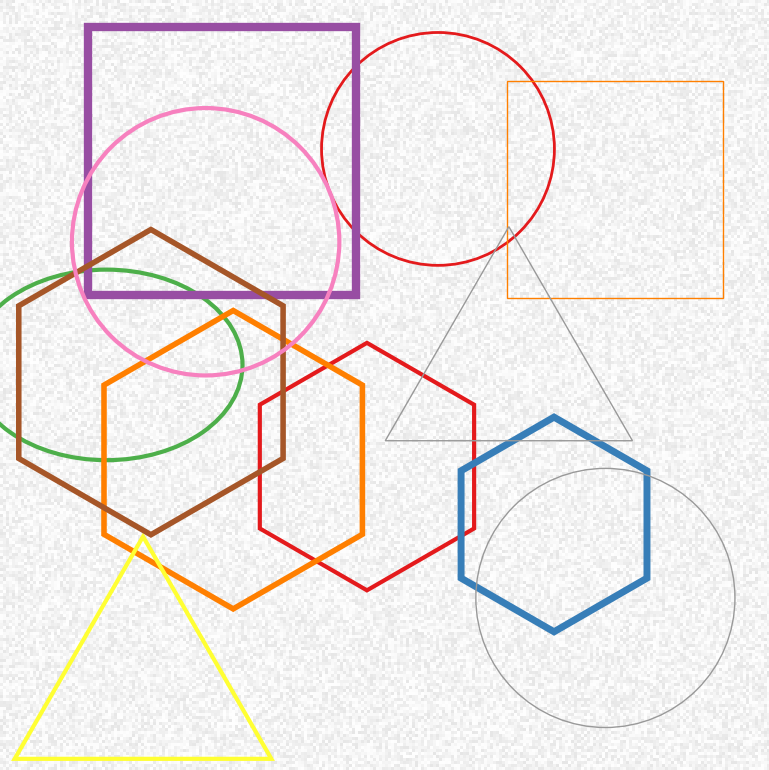[{"shape": "circle", "thickness": 1, "radius": 0.76, "center": [0.569, 0.807]}, {"shape": "hexagon", "thickness": 1.5, "radius": 0.8, "center": [0.477, 0.394]}, {"shape": "hexagon", "thickness": 2.5, "radius": 0.7, "center": [0.72, 0.319]}, {"shape": "oval", "thickness": 1.5, "radius": 0.88, "center": [0.138, 0.526]}, {"shape": "square", "thickness": 3, "radius": 0.87, "center": [0.289, 0.791]}, {"shape": "hexagon", "thickness": 2, "radius": 0.97, "center": [0.303, 0.403]}, {"shape": "square", "thickness": 0.5, "radius": 0.7, "center": [0.799, 0.754]}, {"shape": "triangle", "thickness": 1.5, "radius": 0.96, "center": [0.186, 0.111]}, {"shape": "hexagon", "thickness": 2, "radius": 0.99, "center": [0.196, 0.504]}, {"shape": "circle", "thickness": 1.5, "radius": 0.87, "center": [0.267, 0.686]}, {"shape": "triangle", "thickness": 0.5, "radius": 0.93, "center": [0.661, 0.52]}, {"shape": "circle", "thickness": 0.5, "radius": 0.84, "center": [0.786, 0.223]}]